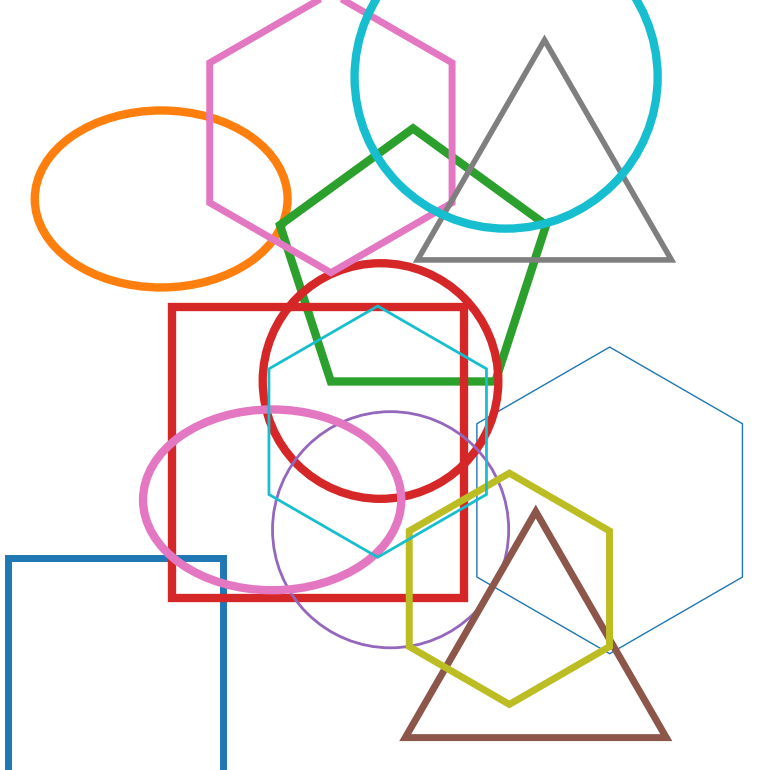[{"shape": "square", "thickness": 2.5, "radius": 0.7, "center": [0.15, 0.136]}, {"shape": "hexagon", "thickness": 0.5, "radius": 1.0, "center": [0.792, 0.35]}, {"shape": "oval", "thickness": 3, "radius": 0.82, "center": [0.209, 0.742]}, {"shape": "pentagon", "thickness": 3, "radius": 0.91, "center": [0.536, 0.652]}, {"shape": "circle", "thickness": 3, "radius": 0.76, "center": [0.494, 0.505]}, {"shape": "square", "thickness": 3, "radius": 0.95, "center": [0.413, 0.413]}, {"shape": "circle", "thickness": 1, "radius": 0.77, "center": [0.507, 0.312]}, {"shape": "triangle", "thickness": 2.5, "radius": 0.98, "center": [0.696, 0.14]}, {"shape": "hexagon", "thickness": 2.5, "radius": 0.91, "center": [0.43, 0.828]}, {"shape": "oval", "thickness": 3, "radius": 0.84, "center": [0.353, 0.351]}, {"shape": "triangle", "thickness": 2, "radius": 0.95, "center": [0.707, 0.758]}, {"shape": "hexagon", "thickness": 2.5, "radius": 0.75, "center": [0.662, 0.235]}, {"shape": "hexagon", "thickness": 1, "radius": 0.82, "center": [0.491, 0.439]}, {"shape": "circle", "thickness": 3, "radius": 0.98, "center": [0.657, 0.9]}]